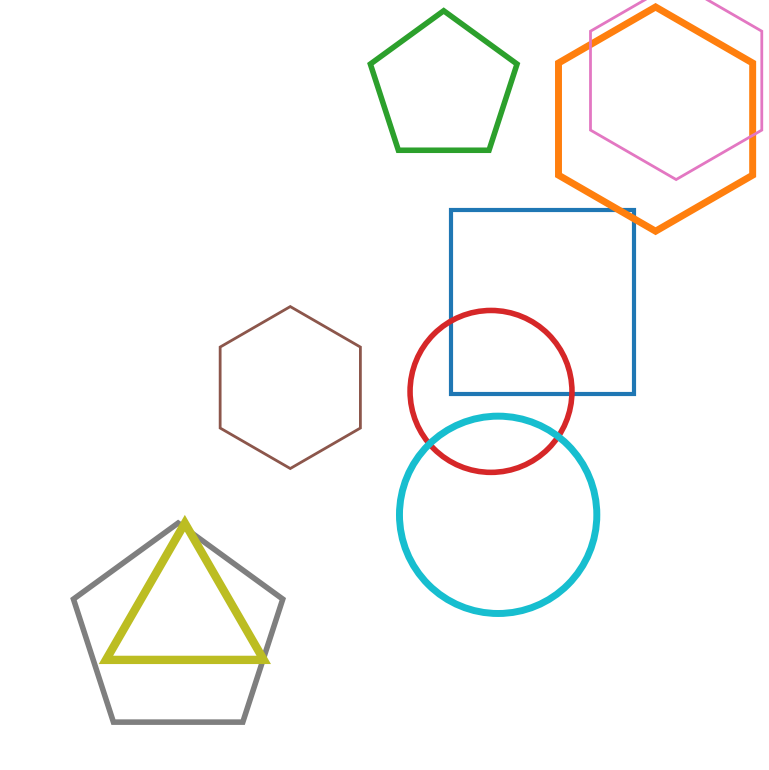[{"shape": "square", "thickness": 1.5, "radius": 0.6, "center": [0.705, 0.608]}, {"shape": "hexagon", "thickness": 2.5, "radius": 0.73, "center": [0.851, 0.845]}, {"shape": "pentagon", "thickness": 2, "radius": 0.5, "center": [0.576, 0.886]}, {"shape": "circle", "thickness": 2, "radius": 0.53, "center": [0.638, 0.492]}, {"shape": "hexagon", "thickness": 1, "radius": 0.53, "center": [0.377, 0.497]}, {"shape": "hexagon", "thickness": 1, "radius": 0.64, "center": [0.878, 0.895]}, {"shape": "pentagon", "thickness": 2, "radius": 0.71, "center": [0.231, 0.178]}, {"shape": "triangle", "thickness": 3, "radius": 0.59, "center": [0.24, 0.202]}, {"shape": "circle", "thickness": 2.5, "radius": 0.64, "center": [0.647, 0.331]}]